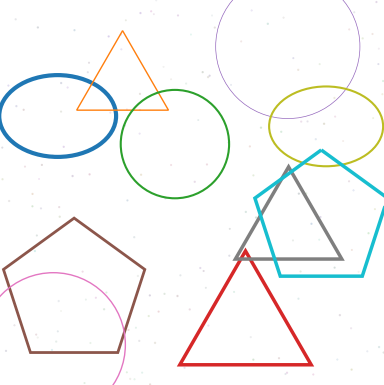[{"shape": "oval", "thickness": 3, "radius": 0.76, "center": [0.15, 0.699]}, {"shape": "triangle", "thickness": 1, "radius": 0.69, "center": [0.318, 0.783]}, {"shape": "circle", "thickness": 1.5, "radius": 0.7, "center": [0.454, 0.626]}, {"shape": "triangle", "thickness": 2.5, "radius": 0.99, "center": [0.638, 0.151]}, {"shape": "circle", "thickness": 0.5, "radius": 0.94, "center": [0.748, 0.879]}, {"shape": "pentagon", "thickness": 2, "radius": 0.96, "center": [0.193, 0.24]}, {"shape": "circle", "thickness": 1, "radius": 0.94, "center": [0.139, 0.105]}, {"shape": "triangle", "thickness": 2.5, "radius": 0.8, "center": [0.75, 0.407]}, {"shape": "oval", "thickness": 1.5, "radius": 0.74, "center": [0.847, 0.672]}, {"shape": "pentagon", "thickness": 2.5, "radius": 0.91, "center": [0.834, 0.429]}]